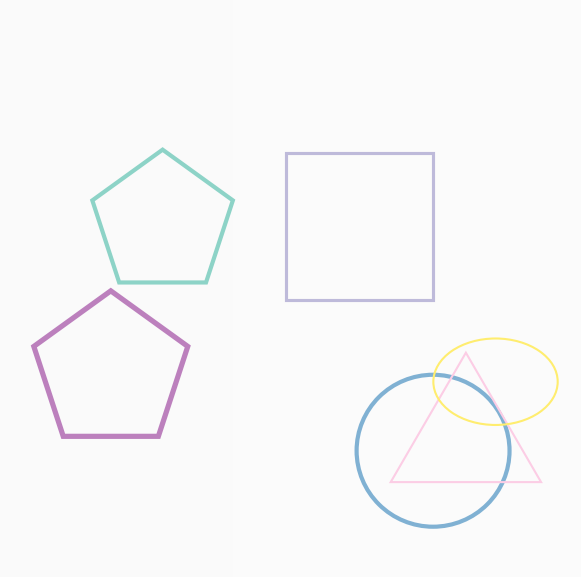[{"shape": "pentagon", "thickness": 2, "radius": 0.64, "center": [0.28, 0.613]}, {"shape": "square", "thickness": 1.5, "radius": 0.63, "center": [0.618, 0.607]}, {"shape": "circle", "thickness": 2, "radius": 0.66, "center": [0.745, 0.219]}, {"shape": "triangle", "thickness": 1, "radius": 0.75, "center": [0.802, 0.239]}, {"shape": "pentagon", "thickness": 2.5, "radius": 0.7, "center": [0.191, 0.356]}, {"shape": "oval", "thickness": 1, "radius": 0.53, "center": [0.853, 0.338]}]